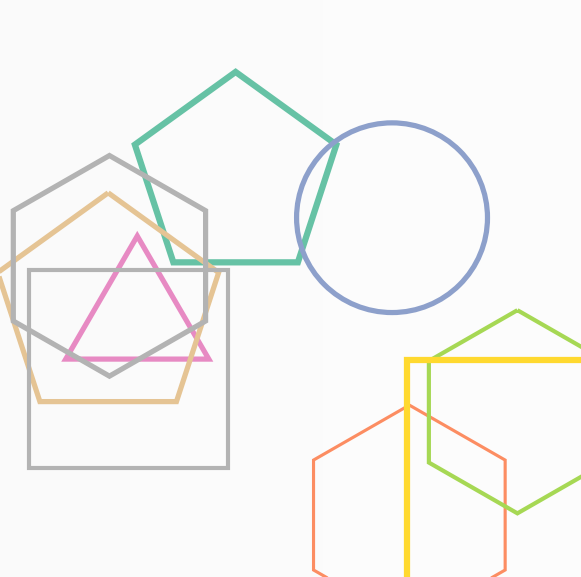[{"shape": "pentagon", "thickness": 3, "radius": 0.91, "center": [0.405, 0.692]}, {"shape": "hexagon", "thickness": 1.5, "radius": 0.95, "center": [0.704, 0.107]}, {"shape": "circle", "thickness": 2.5, "radius": 0.82, "center": [0.674, 0.622]}, {"shape": "triangle", "thickness": 2.5, "radius": 0.71, "center": [0.236, 0.448]}, {"shape": "hexagon", "thickness": 2, "radius": 0.88, "center": [0.89, 0.286]}, {"shape": "square", "thickness": 3, "radius": 0.96, "center": [0.892, 0.183]}, {"shape": "pentagon", "thickness": 2.5, "radius": 1.0, "center": [0.186, 0.465]}, {"shape": "hexagon", "thickness": 2.5, "radius": 0.95, "center": [0.188, 0.539]}, {"shape": "square", "thickness": 2, "radius": 0.85, "center": [0.221, 0.36]}]